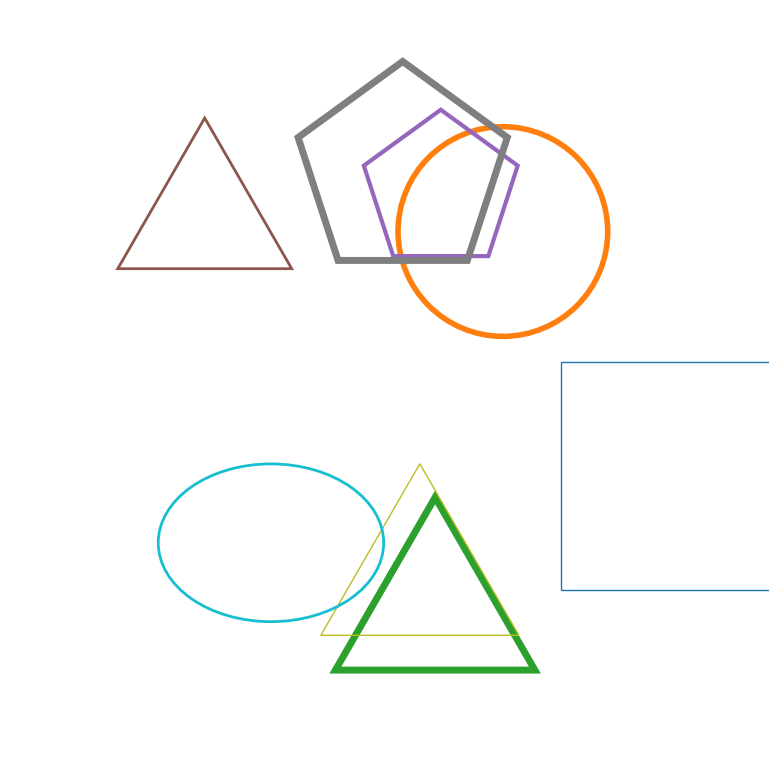[{"shape": "square", "thickness": 0.5, "radius": 0.74, "center": [0.876, 0.382]}, {"shape": "circle", "thickness": 2, "radius": 0.68, "center": [0.653, 0.699]}, {"shape": "triangle", "thickness": 2.5, "radius": 0.75, "center": [0.565, 0.205]}, {"shape": "pentagon", "thickness": 1.5, "radius": 0.53, "center": [0.572, 0.752]}, {"shape": "triangle", "thickness": 1, "radius": 0.65, "center": [0.266, 0.716]}, {"shape": "pentagon", "thickness": 2.5, "radius": 0.71, "center": [0.523, 0.777]}, {"shape": "triangle", "thickness": 0.5, "radius": 0.74, "center": [0.545, 0.249]}, {"shape": "oval", "thickness": 1, "radius": 0.73, "center": [0.352, 0.295]}]